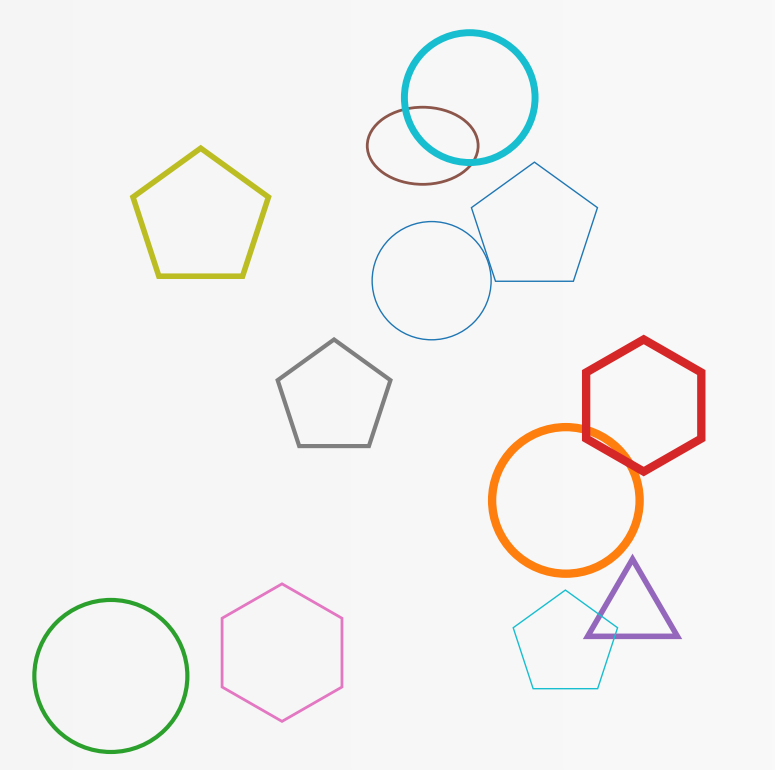[{"shape": "circle", "thickness": 0.5, "radius": 0.38, "center": [0.557, 0.635]}, {"shape": "pentagon", "thickness": 0.5, "radius": 0.43, "center": [0.69, 0.704]}, {"shape": "circle", "thickness": 3, "radius": 0.48, "center": [0.73, 0.35]}, {"shape": "circle", "thickness": 1.5, "radius": 0.49, "center": [0.143, 0.122]}, {"shape": "hexagon", "thickness": 3, "radius": 0.43, "center": [0.831, 0.473]}, {"shape": "triangle", "thickness": 2, "radius": 0.33, "center": [0.816, 0.207]}, {"shape": "oval", "thickness": 1, "radius": 0.36, "center": [0.545, 0.811]}, {"shape": "hexagon", "thickness": 1, "radius": 0.45, "center": [0.364, 0.152]}, {"shape": "pentagon", "thickness": 1.5, "radius": 0.38, "center": [0.431, 0.483]}, {"shape": "pentagon", "thickness": 2, "radius": 0.46, "center": [0.259, 0.716]}, {"shape": "circle", "thickness": 2.5, "radius": 0.42, "center": [0.606, 0.873]}, {"shape": "pentagon", "thickness": 0.5, "radius": 0.35, "center": [0.73, 0.163]}]